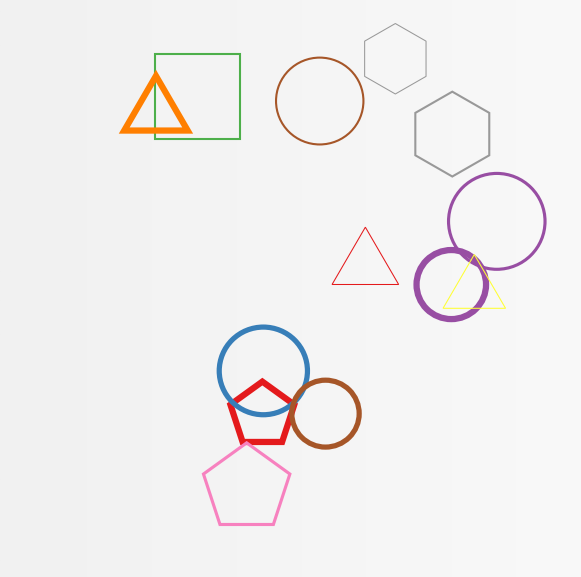[{"shape": "pentagon", "thickness": 3, "radius": 0.29, "center": [0.451, 0.281]}, {"shape": "triangle", "thickness": 0.5, "radius": 0.33, "center": [0.629, 0.54]}, {"shape": "circle", "thickness": 2.5, "radius": 0.38, "center": [0.453, 0.357]}, {"shape": "square", "thickness": 1, "radius": 0.37, "center": [0.34, 0.832]}, {"shape": "circle", "thickness": 1.5, "radius": 0.42, "center": [0.855, 0.616]}, {"shape": "circle", "thickness": 3, "radius": 0.3, "center": [0.776, 0.506]}, {"shape": "triangle", "thickness": 3, "radius": 0.32, "center": [0.268, 0.805]}, {"shape": "triangle", "thickness": 0.5, "radius": 0.31, "center": [0.816, 0.496]}, {"shape": "circle", "thickness": 2.5, "radius": 0.29, "center": [0.56, 0.283]}, {"shape": "circle", "thickness": 1, "radius": 0.38, "center": [0.55, 0.824]}, {"shape": "pentagon", "thickness": 1.5, "radius": 0.39, "center": [0.424, 0.154]}, {"shape": "hexagon", "thickness": 1, "radius": 0.37, "center": [0.778, 0.767]}, {"shape": "hexagon", "thickness": 0.5, "radius": 0.3, "center": [0.68, 0.897]}]